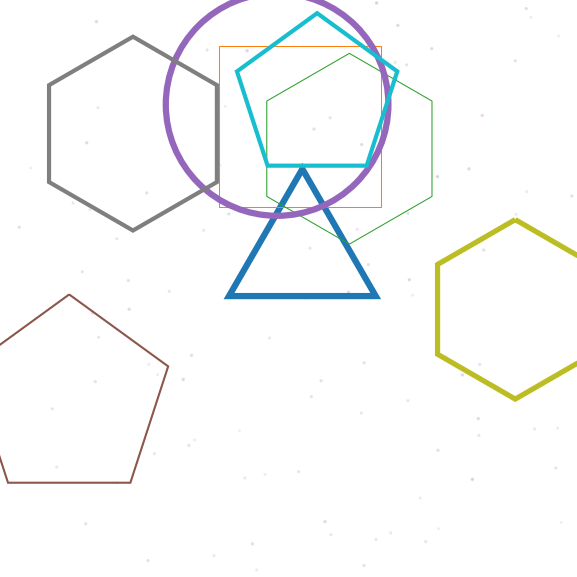[{"shape": "triangle", "thickness": 3, "radius": 0.73, "center": [0.524, 0.56]}, {"shape": "square", "thickness": 0.5, "radius": 0.7, "center": [0.52, 0.78]}, {"shape": "hexagon", "thickness": 0.5, "radius": 0.83, "center": [0.605, 0.742]}, {"shape": "circle", "thickness": 3, "radius": 0.96, "center": [0.48, 0.818]}, {"shape": "pentagon", "thickness": 1, "radius": 0.9, "center": [0.12, 0.309]}, {"shape": "hexagon", "thickness": 2, "radius": 0.84, "center": [0.23, 0.768]}, {"shape": "hexagon", "thickness": 2.5, "radius": 0.78, "center": [0.892, 0.463]}, {"shape": "pentagon", "thickness": 2, "radius": 0.73, "center": [0.549, 0.83]}]